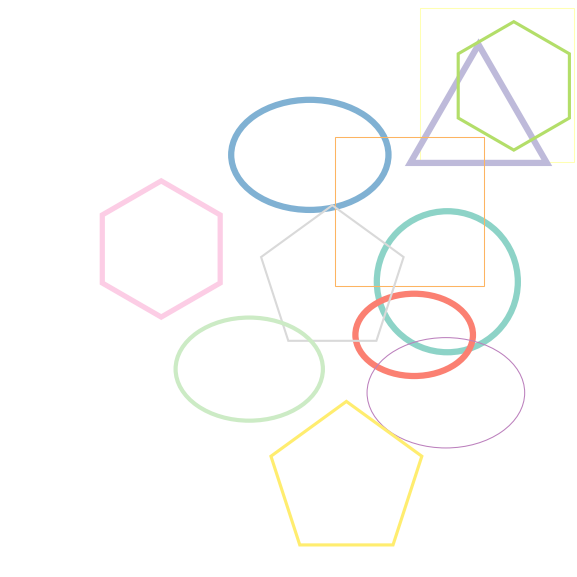[{"shape": "circle", "thickness": 3, "radius": 0.61, "center": [0.775, 0.511]}, {"shape": "square", "thickness": 0.5, "radius": 0.67, "center": [0.86, 0.852]}, {"shape": "triangle", "thickness": 3, "radius": 0.68, "center": [0.829, 0.785]}, {"shape": "oval", "thickness": 3, "radius": 0.51, "center": [0.717, 0.419]}, {"shape": "oval", "thickness": 3, "radius": 0.68, "center": [0.537, 0.731]}, {"shape": "square", "thickness": 0.5, "radius": 0.64, "center": [0.71, 0.632]}, {"shape": "hexagon", "thickness": 1.5, "radius": 0.56, "center": [0.89, 0.85]}, {"shape": "hexagon", "thickness": 2.5, "radius": 0.59, "center": [0.279, 0.568]}, {"shape": "pentagon", "thickness": 1, "radius": 0.65, "center": [0.576, 0.514]}, {"shape": "oval", "thickness": 0.5, "radius": 0.68, "center": [0.772, 0.319]}, {"shape": "oval", "thickness": 2, "radius": 0.64, "center": [0.432, 0.36]}, {"shape": "pentagon", "thickness": 1.5, "radius": 0.69, "center": [0.6, 0.167]}]